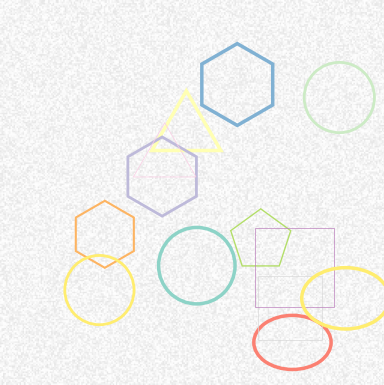[{"shape": "circle", "thickness": 2.5, "radius": 0.5, "center": [0.511, 0.31]}, {"shape": "triangle", "thickness": 2.5, "radius": 0.52, "center": [0.484, 0.661]}, {"shape": "hexagon", "thickness": 2, "radius": 0.51, "center": [0.421, 0.541]}, {"shape": "oval", "thickness": 2.5, "radius": 0.5, "center": [0.76, 0.111]}, {"shape": "hexagon", "thickness": 2.5, "radius": 0.53, "center": [0.616, 0.78]}, {"shape": "hexagon", "thickness": 1.5, "radius": 0.44, "center": [0.272, 0.391]}, {"shape": "pentagon", "thickness": 1, "radius": 0.41, "center": [0.677, 0.376]}, {"shape": "triangle", "thickness": 0.5, "radius": 0.47, "center": [0.428, 0.587]}, {"shape": "square", "thickness": 0.5, "radius": 0.41, "center": [0.754, 0.201]}, {"shape": "square", "thickness": 0.5, "radius": 0.51, "center": [0.764, 0.305]}, {"shape": "circle", "thickness": 2, "radius": 0.46, "center": [0.881, 0.747]}, {"shape": "circle", "thickness": 2, "radius": 0.45, "center": [0.258, 0.247]}, {"shape": "oval", "thickness": 2.5, "radius": 0.57, "center": [0.897, 0.225]}]